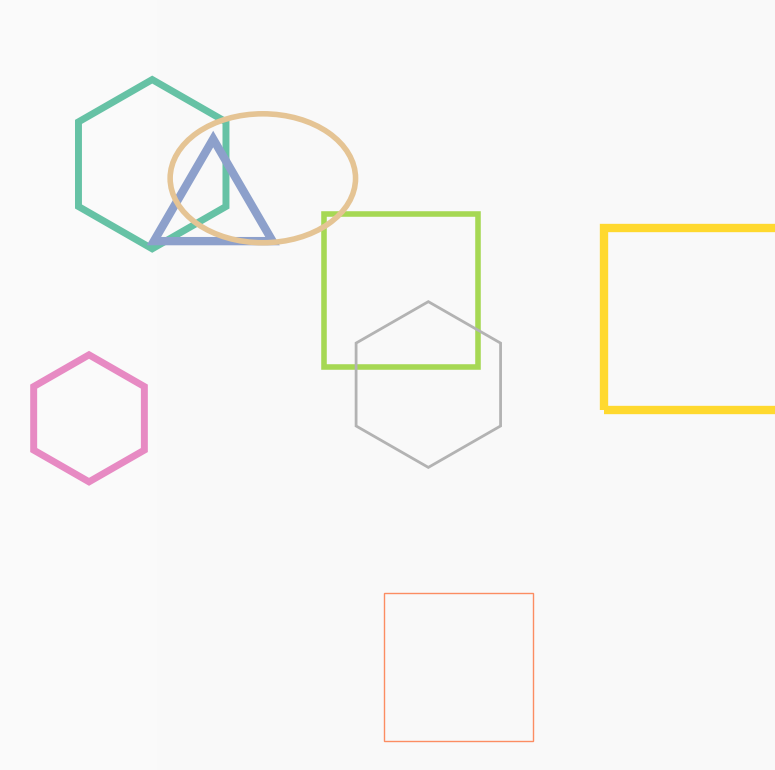[{"shape": "hexagon", "thickness": 2.5, "radius": 0.55, "center": [0.196, 0.787]}, {"shape": "square", "thickness": 0.5, "radius": 0.48, "center": [0.592, 0.134]}, {"shape": "triangle", "thickness": 3, "radius": 0.44, "center": [0.275, 0.731]}, {"shape": "hexagon", "thickness": 2.5, "radius": 0.41, "center": [0.115, 0.457]}, {"shape": "square", "thickness": 2, "radius": 0.5, "center": [0.517, 0.623]}, {"shape": "square", "thickness": 3, "radius": 0.59, "center": [0.898, 0.586]}, {"shape": "oval", "thickness": 2, "radius": 0.6, "center": [0.339, 0.768]}, {"shape": "hexagon", "thickness": 1, "radius": 0.54, "center": [0.553, 0.501]}]